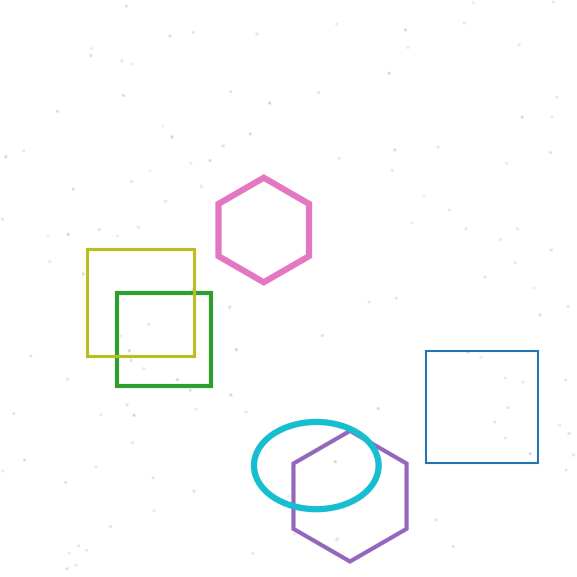[{"shape": "square", "thickness": 1, "radius": 0.48, "center": [0.835, 0.295]}, {"shape": "square", "thickness": 2, "radius": 0.4, "center": [0.284, 0.41]}, {"shape": "hexagon", "thickness": 2, "radius": 0.57, "center": [0.606, 0.14]}, {"shape": "hexagon", "thickness": 3, "radius": 0.45, "center": [0.457, 0.601]}, {"shape": "square", "thickness": 1.5, "radius": 0.46, "center": [0.243, 0.476]}, {"shape": "oval", "thickness": 3, "radius": 0.54, "center": [0.548, 0.193]}]